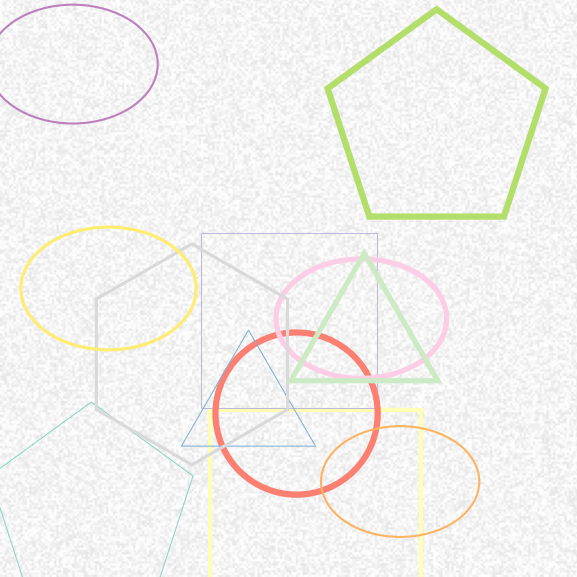[{"shape": "pentagon", "thickness": 0.5, "radius": 0.93, "center": [0.158, 0.118]}, {"shape": "square", "thickness": 2, "radius": 0.92, "center": [0.546, 0.106]}, {"shape": "square", "thickness": 0.5, "radius": 0.76, "center": [0.501, 0.444]}, {"shape": "circle", "thickness": 3, "radius": 0.7, "center": [0.514, 0.283]}, {"shape": "triangle", "thickness": 0.5, "radius": 0.67, "center": [0.43, 0.294]}, {"shape": "oval", "thickness": 1, "radius": 0.69, "center": [0.693, 0.165]}, {"shape": "pentagon", "thickness": 3, "radius": 0.99, "center": [0.756, 0.785]}, {"shape": "oval", "thickness": 2.5, "radius": 0.74, "center": [0.626, 0.447]}, {"shape": "hexagon", "thickness": 1.5, "radius": 0.96, "center": [0.332, 0.386]}, {"shape": "oval", "thickness": 1, "radius": 0.73, "center": [0.126, 0.888]}, {"shape": "triangle", "thickness": 2.5, "radius": 0.73, "center": [0.631, 0.413]}, {"shape": "oval", "thickness": 1.5, "radius": 0.76, "center": [0.188, 0.5]}]